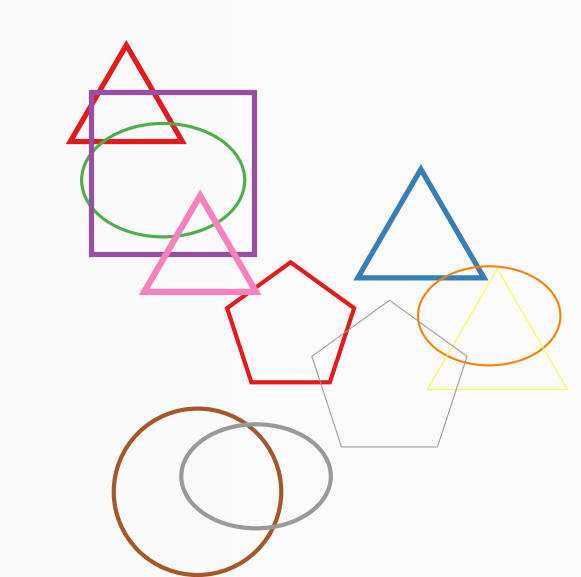[{"shape": "triangle", "thickness": 2.5, "radius": 0.56, "center": [0.217, 0.81]}, {"shape": "pentagon", "thickness": 2, "radius": 0.57, "center": [0.5, 0.43]}, {"shape": "triangle", "thickness": 2.5, "radius": 0.63, "center": [0.724, 0.581]}, {"shape": "oval", "thickness": 1.5, "radius": 0.7, "center": [0.281, 0.687]}, {"shape": "square", "thickness": 2.5, "radius": 0.7, "center": [0.297, 0.7]}, {"shape": "oval", "thickness": 1, "radius": 0.61, "center": [0.842, 0.452]}, {"shape": "triangle", "thickness": 0.5, "radius": 0.7, "center": [0.856, 0.394]}, {"shape": "circle", "thickness": 2, "radius": 0.72, "center": [0.34, 0.148]}, {"shape": "triangle", "thickness": 3, "radius": 0.56, "center": [0.344, 0.549]}, {"shape": "pentagon", "thickness": 0.5, "radius": 0.7, "center": [0.67, 0.339]}, {"shape": "oval", "thickness": 2, "radius": 0.64, "center": [0.441, 0.174]}]